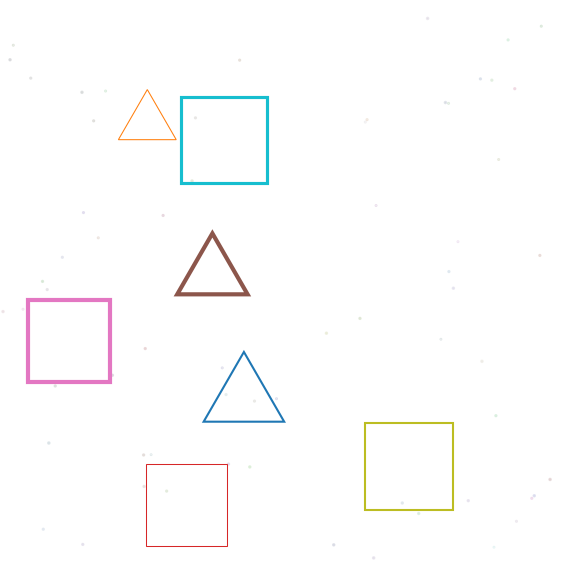[{"shape": "triangle", "thickness": 1, "radius": 0.4, "center": [0.422, 0.309]}, {"shape": "triangle", "thickness": 0.5, "radius": 0.29, "center": [0.255, 0.786]}, {"shape": "square", "thickness": 0.5, "radius": 0.35, "center": [0.324, 0.125]}, {"shape": "triangle", "thickness": 2, "radius": 0.35, "center": [0.368, 0.525]}, {"shape": "square", "thickness": 2, "radius": 0.36, "center": [0.119, 0.408]}, {"shape": "square", "thickness": 1, "radius": 0.38, "center": [0.708, 0.191]}, {"shape": "square", "thickness": 1.5, "radius": 0.37, "center": [0.388, 0.757]}]